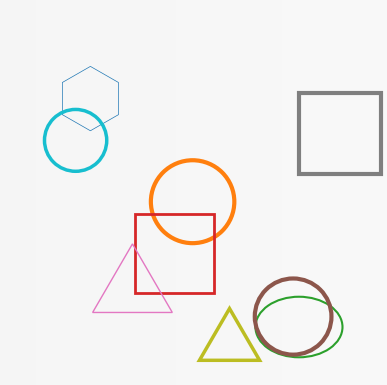[{"shape": "hexagon", "thickness": 0.5, "radius": 0.42, "center": [0.233, 0.744]}, {"shape": "circle", "thickness": 3, "radius": 0.54, "center": [0.497, 0.476]}, {"shape": "oval", "thickness": 1.5, "radius": 0.56, "center": [0.772, 0.151]}, {"shape": "square", "thickness": 2, "radius": 0.51, "center": [0.45, 0.341]}, {"shape": "circle", "thickness": 3, "radius": 0.49, "center": [0.756, 0.178]}, {"shape": "triangle", "thickness": 1, "radius": 0.59, "center": [0.342, 0.248]}, {"shape": "square", "thickness": 3, "radius": 0.53, "center": [0.878, 0.652]}, {"shape": "triangle", "thickness": 2.5, "radius": 0.45, "center": [0.592, 0.109]}, {"shape": "circle", "thickness": 2.5, "radius": 0.4, "center": [0.195, 0.635]}]